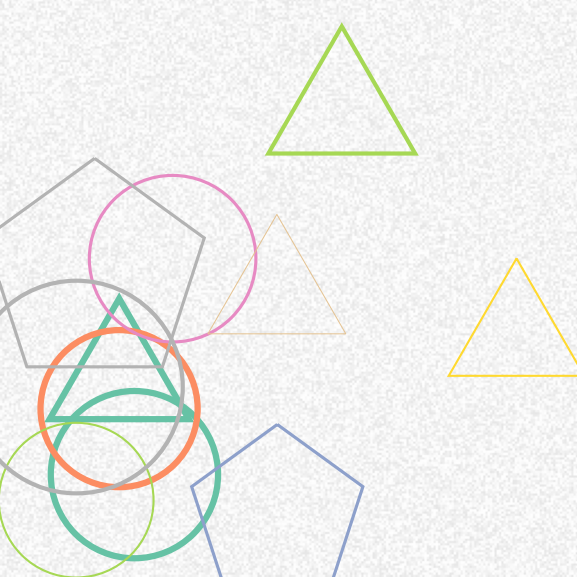[{"shape": "triangle", "thickness": 3, "radius": 0.7, "center": [0.206, 0.343]}, {"shape": "circle", "thickness": 3, "radius": 0.72, "center": [0.233, 0.177]}, {"shape": "circle", "thickness": 3, "radius": 0.68, "center": [0.206, 0.292]}, {"shape": "pentagon", "thickness": 1.5, "radius": 0.78, "center": [0.48, 0.108]}, {"shape": "circle", "thickness": 1.5, "radius": 0.72, "center": [0.299, 0.551]}, {"shape": "circle", "thickness": 1, "radius": 0.67, "center": [0.132, 0.133]}, {"shape": "triangle", "thickness": 2, "radius": 0.73, "center": [0.592, 0.807]}, {"shape": "triangle", "thickness": 1, "radius": 0.68, "center": [0.894, 0.416]}, {"shape": "triangle", "thickness": 0.5, "radius": 0.69, "center": [0.479, 0.49]}, {"shape": "pentagon", "thickness": 1.5, "radius": 1.0, "center": [0.164, 0.525]}, {"shape": "circle", "thickness": 2, "radius": 0.92, "center": [0.132, 0.329]}]